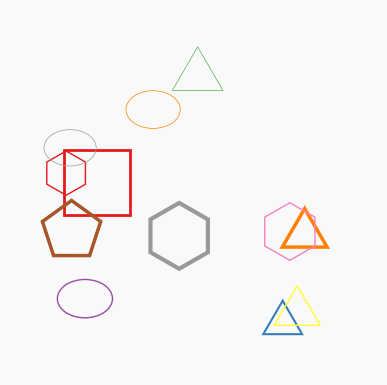[{"shape": "square", "thickness": 2, "radius": 0.43, "center": [0.25, 0.526]}, {"shape": "hexagon", "thickness": 1, "radius": 0.29, "center": [0.171, 0.55]}, {"shape": "triangle", "thickness": 1.5, "radius": 0.29, "center": [0.73, 0.161]}, {"shape": "triangle", "thickness": 0.5, "radius": 0.38, "center": [0.51, 0.803]}, {"shape": "oval", "thickness": 1, "radius": 0.36, "center": [0.219, 0.224]}, {"shape": "triangle", "thickness": 2.5, "radius": 0.33, "center": [0.786, 0.392]}, {"shape": "oval", "thickness": 0.5, "radius": 0.35, "center": [0.395, 0.715]}, {"shape": "triangle", "thickness": 1, "radius": 0.34, "center": [0.767, 0.189]}, {"shape": "pentagon", "thickness": 2.5, "radius": 0.4, "center": [0.185, 0.4]}, {"shape": "hexagon", "thickness": 1, "radius": 0.37, "center": [0.748, 0.399]}, {"shape": "hexagon", "thickness": 3, "radius": 0.43, "center": [0.462, 0.387]}, {"shape": "oval", "thickness": 0.5, "radius": 0.34, "center": [0.181, 0.616]}]